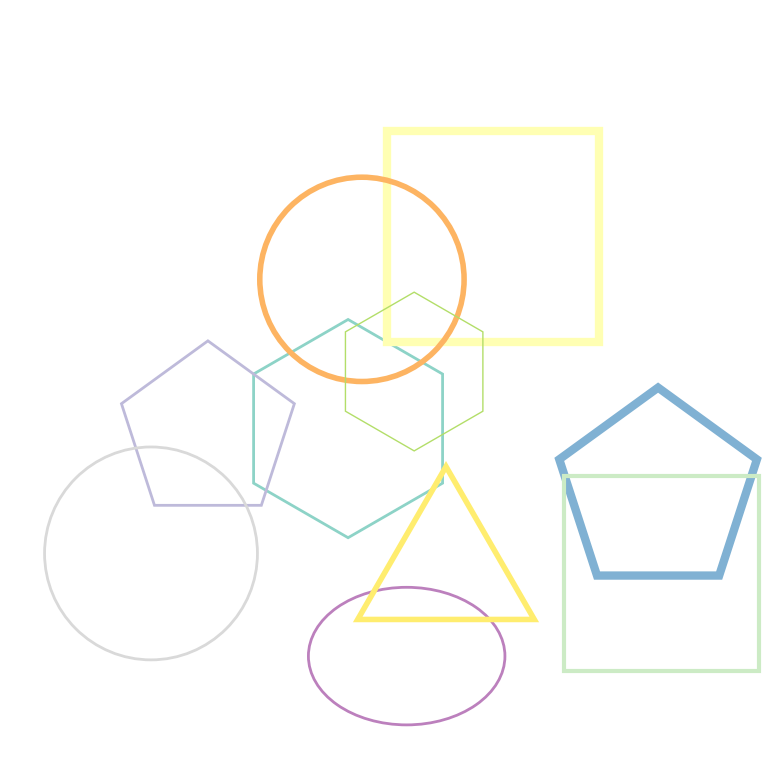[{"shape": "hexagon", "thickness": 1, "radius": 0.71, "center": [0.452, 0.443]}, {"shape": "square", "thickness": 3, "radius": 0.69, "center": [0.64, 0.693]}, {"shape": "pentagon", "thickness": 1, "radius": 0.59, "center": [0.27, 0.439]}, {"shape": "pentagon", "thickness": 3, "radius": 0.67, "center": [0.855, 0.362]}, {"shape": "circle", "thickness": 2, "radius": 0.66, "center": [0.47, 0.637]}, {"shape": "hexagon", "thickness": 0.5, "radius": 0.52, "center": [0.538, 0.517]}, {"shape": "circle", "thickness": 1, "radius": 0.69, "center": [0.196, 0.281]}, {"shape": "oval", "thickness": 1, "radius": 0.64, "center": [0.528, 0.148]}, {"shape": "square", "thickness": 1.5, "radius": 0.63, "center": [0.859, 0.255]}, {"shape": "triangle", "thickness": 2, "radius": 0.66, "center": [0.579, 0.262]}]